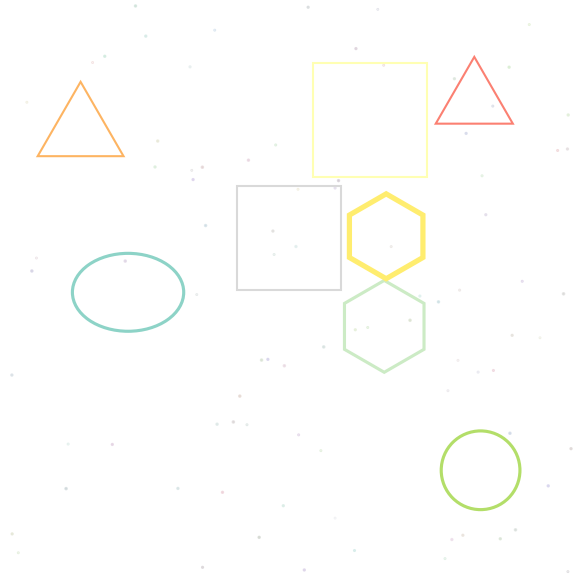[{"shape": "oval", "thickness": 1.5, "radius": 0.48, "center": [0.222, 0.493]}, {"shape": "square", "thickness": 1, "radius": 0.49, "center": [0.64, 0.791]}, {"shape": "triangle", "thickness": 1, "radius": 0.39, "center": [0.821, 0.824]}, {"shape": "triangle", "thickness": 1, "radius": 0.43, "center": [0.14, 0.772]}, {"shape": "circle", "thickness": 1.5, "radius": 0.34, "center": [0.832, 0.185]}, {"shape": "square", "thickness": 1, "radius": 0.45, "center": [0.501, 0.587]}, {"shape": "hexagon", "thickness": 1.5, "radius": 0.4, "center": [0.665, 0.434]}, {"shape": "hexagon", "thickness": 2.5, "radius": 0.37, "center": [0.669, 0.59]}]